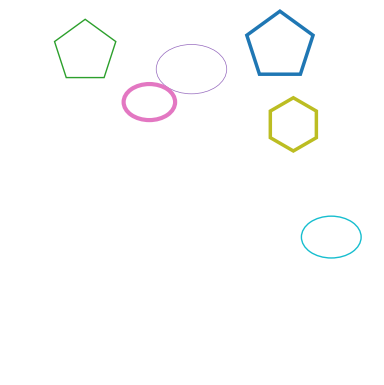[{"shape": "pentagon", "thickness": 2.5, "radius": 0.45, "center": [0.727, 0.88]}, {"shape": "pentagon", "thickness": 1, "radius": 0.42, "center": [0.221, 0.866]}, {"shape": "oval", "thickness": 0.5, "radius": 0.46, "center": [0.497, 0.82]}, {"shape": "oval", "thickness": 3, "radius": 0.33, "center": [0.388, 0.735]}, {"shape": "hexagon", "thickness": 2.5, "radius": 0.35, "center": [0.762, 0.677]}, {"shape": "oval", "thickness": 1, "radius": 0.39, "center": [0.86, 0.384]}]